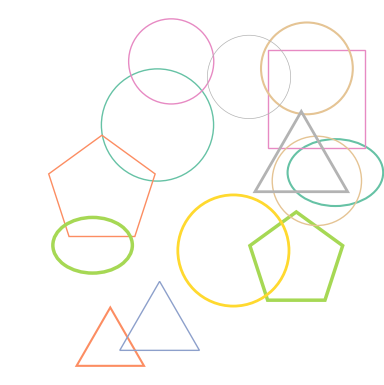[{"shape": "circle", "thickness": 1, "radius": 0.73, "center": [0.409, 0.675]}, {"shape": "oval", "thickness": 1.5, "radius": 0.62, "center": [0.871, 0.552]}, {"shape": "triangle", "thickness": 1.5, "radius": 0.51, "center": [0.286, 0.1]}, {"shape": "pentagon", "thickness": 1, "radius": 0.73, "center": [0.265, 0.503]}, {"shape": "triangle", "thickness": 1, "radius": 0.6, "center": [0.415, 0.15]}, {"shape": "circle", "thickness": 1, "radius": 0.55, "center": [0.445, 0.84]}, {"shape": "square", "thickness": 1, "radius": 0.63, "center": [0.822, 0.743]}, {"shape": "pentagon", "thickness": 2.5, "radius": 0.63, "center": [0.77, 0.323]}, {"shape": "oval", "thickness": 2.5, "radius": 0.52, "center": [0.241, 0.363]}, {"shape": "circle", "thickness": 2, "radius": 0.72, "center": [0.606, 0.349]}, {"shape": "circle", "thickness": 1.5, "radius": 0.6, "center": [0.797, 0.822]}, {"shape": "circle", "thickness": 1, "radius": 0.58, "center": [0.823, 0.53]}, {"shape": "triangle", "thickness": 2, "radius": 0.69, "center": [0.783, 0.572]}, {"shape": "circle", "thickness": 0.5, "radius": 0.54, "center": [0.647, 0.8]}]